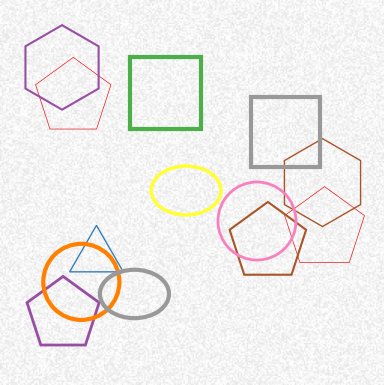[{"shape": "pentagon", "thickness": 0.5, "radius": 0.55, "center": [0.843, 0.406]}, {"shape": "pentagon", "thickness": 0.5, "radius": 0.51, "center": [0.19, 0.748]}, {"shape": "triangle", "thickness": 1, "radius": 0.4, "center": [0.251, 0.334]}, {"shape": "square", "thickness": 3, "radius": 0.46, "center": [0.43, 0.758]}, {"shape": "pentagon", "thickness": 2, "radius": 0.49, "center": [0.164, 0.184]}, {"shape": "hexagon", "thickness": 1.5, "radius": 0.55, "center": [0.161, 0.825]}, {"shape": "circle", "thickness": 3, "radius": 0.49, "center": [0.211, 0.268]}, {"shape": "oval", "thickness": 2.5, "radius": 0.45, "center": [0.483, 0.505]}, {"shape": "hexagon", "thickness": 1, "radius": 0.57, "center": [0.838, 0.526]}, {"shape": "pentagon", "thickness": 1.5, "radius": 0.52, "center": [0.696, 0.371]}, {"shape": "circle", "thickness": 2, "radius": 0.51, "center": [0.667, 0.426]}, {"shape": "oval", "thickness": 3, "radius": 0.45, "center": [0.349, 0.236]}, {"shape": "square", "thickness": 3, "radius": 0.45, "center": [0.741, 0.657]}]